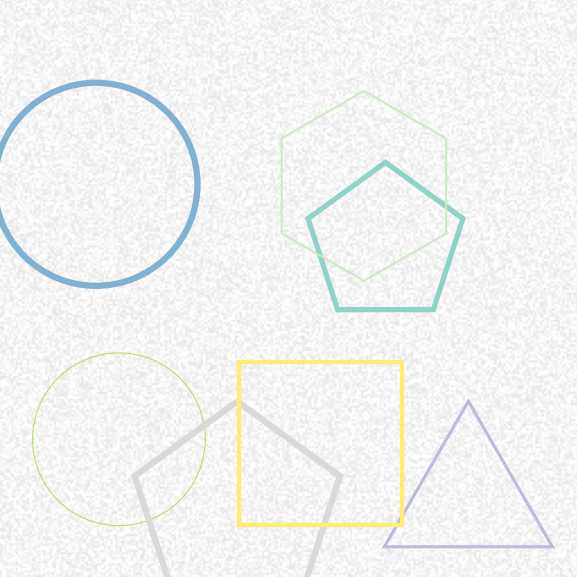[{"shape": "pentagon", "thickness": 2.5, "radius": 0.7, "center": [0.668, 0.577]}, {"shape": "triangle", "thickness": 1.5, "radius": 0.84, "center": [0.811, 0.136]}, {"shape": "circle", "thickness": 3, "radius": 0.88, "center": [0.166, 0.68]}, {"shape": "circle", "thickness": 0.5, "radius": 0.75, "center": [0.206, 0.239]}, {"shape": "pentagon", "thickness": 3, "radius": 0.94, "center": [0.411, 0.117]}, {"shape": "hexagon", "thickness": 1, "radius": 0.82, "center": [0.63, 0.677]}, {"shape": "square", "thickness": 2, "radius": 0.7, "center": [0.555, 0.231]}]